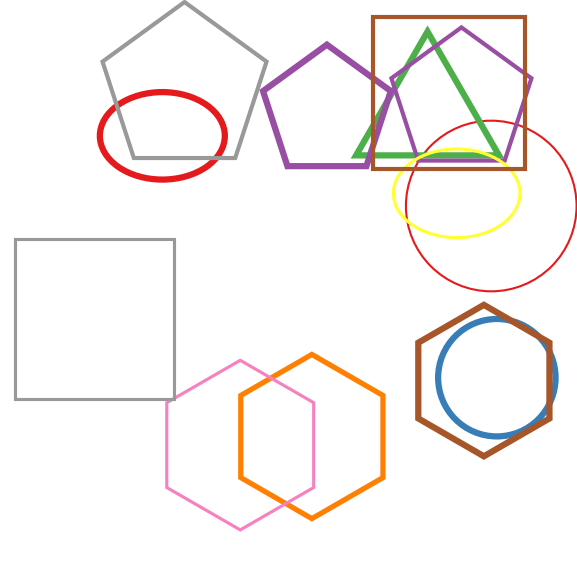[{"shape": "circle", "thickness": 1, "radius": 0.74, "center": [0.851, 0.642]}, {"shape": "oval", "thickness": 3, "radius": 0.54, "center": [0.281, 0.764]}, {"shape": "circle", "thickness": 3, "radius": 0.51, "center": [0.86, 0.345]}, {"shape": "triangle", "thickness": 3, "radius": 0.71, "center": [0.74, 0.802]}, {"shape": "pentagon", "thickness": 3, "radius": 0.58, "center": [0.566, 0.805]}, {"shape": "pentagon", "thickness": 2, "radius": 0.64, "center": [0.799, 0.824]}, {"shape": "hexagon", "thickness": 2.5, "radius": 0.71, "center": [0.54, 0.243]}, {"shape": "oval", "thickness": 1.5, "radius": 0.55, "center": [0.791, 0.664]}, {"shape": "square", "thickness": 2, "radius": 0.66, "center": [0.778, 0.838]}, {"shape": "hexagon", "thickness": 3, "radius": 0.66, "center": [0.838, 0.34]}, {"shape": "hexagon", "thickness": 1.5, "radius": 0.73, "center": [0.416, 0.228]}, {"shape": "square", "thickness": 1.5, "radius": 0.69, "center": [0.163, 0.447]}, {"shape": "pentagon", "thickness": 2, "radius": 0.75, "center": [0.32, 0.846]}]